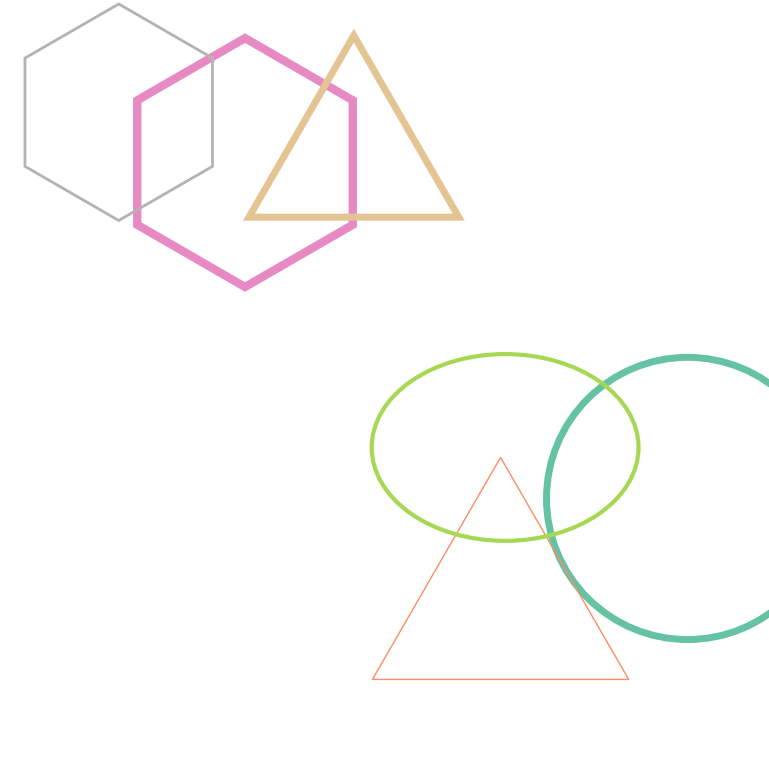[{"shape": "circle", "thickness": 2.5, "radius": 0.92, "center": [0.893, 0.353]}, {"shape": "triangle", "thickness": 0.5, "radius": 0.96, "center": [0.65, 0.214]}, {"shape": "hexagon", "thickness": 3, "radius": 0.81, "center": [0.318, 0.789]}, {"shape": "oval", "thickness": 1.5, "radius": 0.87, "center": [0.656, 0.419]}, {"shape": "triangle", "thickness": 2.5, "radius": 0.79, "center": [0.46, 0.797]}, {"shape": "hexagon", "thickness": 1, "radius": 0.7, "center": [0.154, 0.854]}]